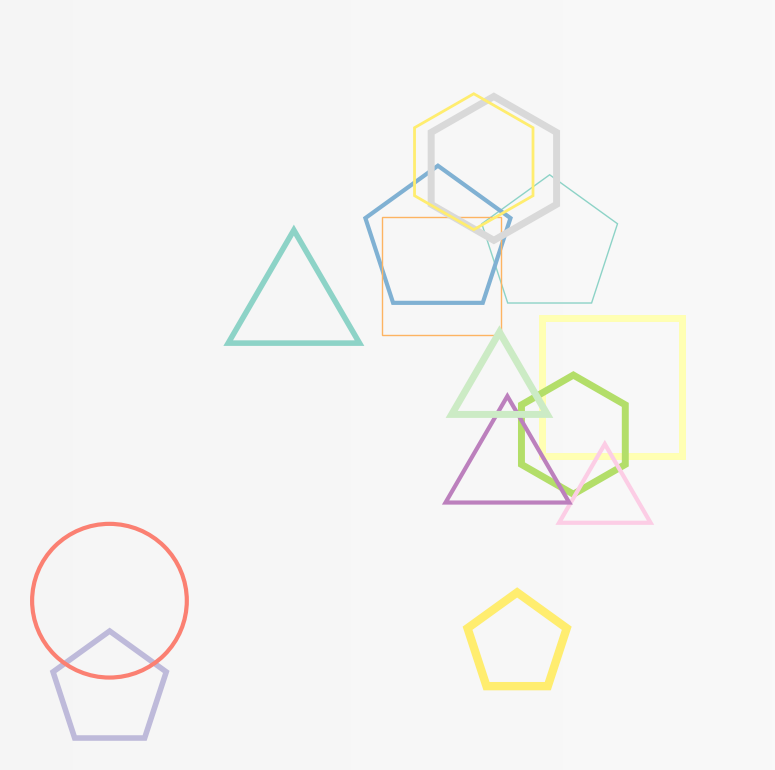[{"shape": "pentagon", "thickness": 0.5, "radius": 0.46, "center": [0.709, 0.681]}, {"shape": "triangle", "thickness": 2, "radius": 0.49, "center": [0.379, 0.603]}, {"shape": "square", "thickness": 2.5, "radius": 0.45, "center": [0.79, 0.498]}, {"shape": "pentagon", "thickness": 2, "radius": 0.38, "center": [0.141, 0.104]}, {"shape": "circle", "thickness": 1.5, "radius": 0.5, "center": [0.141, 0.22]}, {"shape": "pentagon", "thickness": 1.5, "radius": 0.49, "center": [0.565, 0.686]}, {"shape": "square", "thickness": 0.5, "radius": 0.38, "center": [0.569, 0.641]}, {"shape": "hexagon", "thickness": 2.5, "radius": 0.39, "center": [0.74, 0.436]}, {"shape": "triangle", "thickness": 1.5, "radius": 0.34, "center": [0.78, 0.355]}, {"shape": "hexagon", "thickness": 2.5, "radius": 0.47, "center": [0.637, 0.781]}, {"shape": "triangle", "thickness": 1.5, "radius": 0.46, "center": [0.655, 0.393]}, {"shape": "triangle", "thickness": 2.5, "radius": 0.36, "center": [0.644, 0.497]}, {"shape": "hexagon", "thickness": 1, "radius": 0.44, "center": [0.611, 0.79]}, {"shape": "pentagon", "thickness": 3, "radius": 0.34, "center": [0.667, 0.163]}]